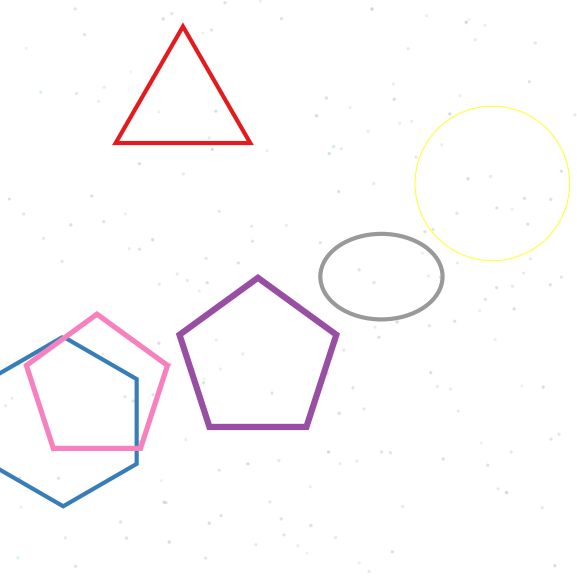[{"shape": "triangle", "thickness": 2, "radius": 0.67, "center": [0.317, 0.819]}, {"shape": "hexagon", "thickness": 2, "radius": 0.73, "center": [0.109, 0.269]}, {"shape": "pentagon", "thickness": 3, "radius": 0.71, "center": [0.447, 0.375]}, {"shape": "circle", "thickness": 0.5, "radius": 0.67, "center": [0.853, 0.681]}, {"shape": "pentagon", "thickness": 2.5, "radius": 0.64, "center": [0.168, 0.327]}, {"shape": "oval", "thickness": 2, "radius": 0.53, "center": [0.661, 0.52]}]